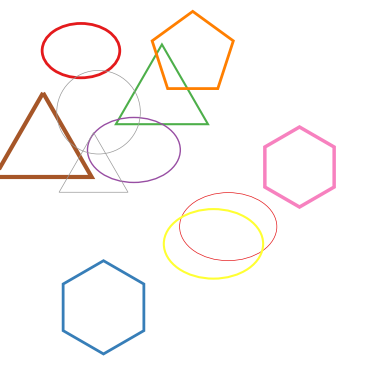[{"shape": "oval", "thickness": 2, "radius": 0.5, "center": [0.21, 0.869]}, {"shape": "oval", "thickness": 0.5, "radius": 0.63, "center": [0.593, 0.411]}, {"shape": "hexagon", "thickness": 2, "radius": 0.61, "center": [0.269, 0.202]}, {"shape": "triangle", "thickness": 1.5, "radius": 0.69, "center": [0.421, 0.746]}, {"shape": "oval", "thickness": 1, "radius": 0.6, "center": [0.348, 0.611]}, {"shape": "pentagon", "thickness": 2, "radius": 0.55, "center": [0.501, 0.86]}, {"shape": "oval", "thickness": 1.5, "radius": 0.65, "center": [0.554, 0.367]}, {"shape": "triangle", "thickness": 3, "radius": 0.73, "center": [0.112, 0.613]}, {"shape": "hexagon", "thickness": 2.5, "radius": 0.52, "center": [0.778, 0.566]}, {"shape": "circle", "thickness": 0.5, "radius": 0.54, "center": [0.256, 0.709]}, {"shape": "triangle", "thickness": 0.5, "radius": 0.52, "center": [0.243, 0.552]}]